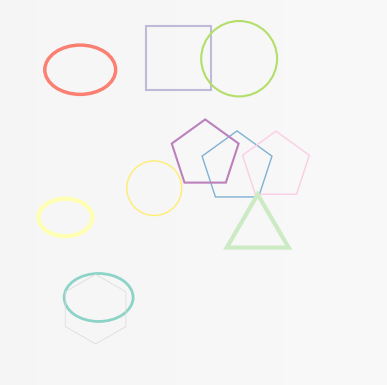[{"shape": "oval", "thickness": 2, "radius": 0.44, "center": [0.254, 0.227]}, {"shape": "oval", "thickness": 3, "radius": 0.35, "center": [0.169, 0.435]}, {"shape": "square", "thickness": 1.5, "radius": 0.42, "center": [0.461, 0.849]}, {"shape": "oval", "thickness": 2.5, "radius": 0.46, "center": [0.207, 0.819]}, {"shape": "pentagon", "thickness": 1, "radius": 0.47, "center": [0.612, 0.565]}, {"shape": "circle", "thickness": 1.5, "radius": 0.49, "center": [0.617, 0.847]}, {"shape": "pentagon", "thickness": 1, "radius": 0.45, "center": [0.712, 0.569]}, {"shape": "hexagon", "thickness": 0.5, "radius": 0.45, "center": [0.247, 0.197]}, {"shape": "pentagon", "thickness": 1.5, "radius": 0.45, "center": [0.53, 0.599]}, {"shape": "triangle", "thickness": 3, "radius": 0.46, "center": [0.665, 0.403]}, {"shape": "circle", "thickness": 1, "radius": 0.35, "center": [0.398, 0.511]}]